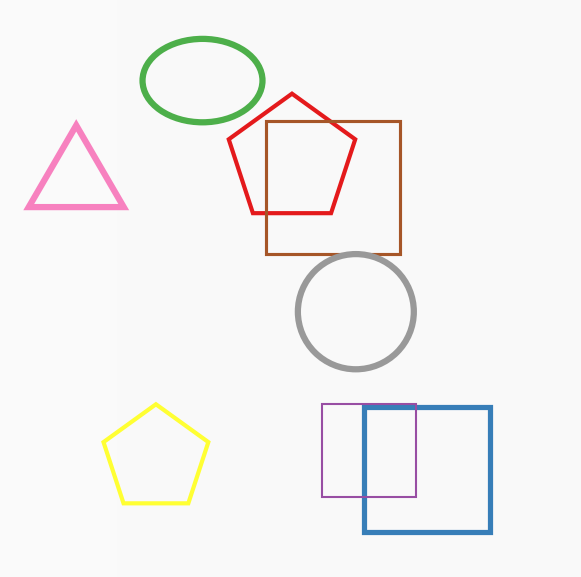[{"shape": "pentagon", "thickness": 2, "radius": 0.57, "center": [0.502, 0.723]}, {"shape": "square", "thickness": 2.5, "radius": 0.54, "center": [0.734, 0.186]}, {"shape": "oval", "thickness": 3, "radius": 0.52, "center": [0.348, 0.86]}, {"shape": "square", "thickness": 1, "radius": 0.4, "center": [0.635, 0.219]}, {"shape": "pentagon", "thickness": 2, "radius": 0.47, "center": [0.268, 0.204]}, {"shape": "square", "thickness": 1.5, "radius": 0.58, "center": [0.573, 0.674]}, {"shape": "triangle", "thickness": 3, "radius": 0.47, "center": [0.131, 0.688]}, {"shape": "circle", "thickness": 3, "radius": 0.5, "center": [0.612, 0.459]}]